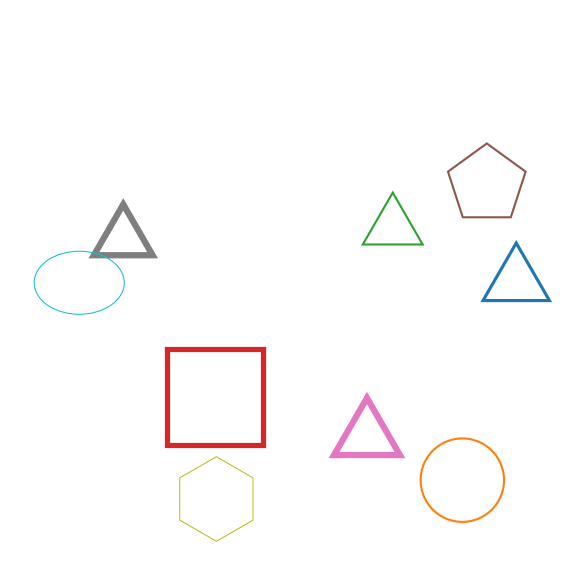[{"shape": "triangle", "thickness": 1.5, "radius": 0.33, "center": [0.894, 0.512]}, {"shape": "circle", "thickness": 1, "radius": 0.36, "center": [0.801, 0.168]}, {"shape": "triangle", "thickness": 1, "radius": 0.3, "center": [0.68, 0.606]}, {"shape": "square", "thickness": 2.5, "radius": 0.42, "center": [0.372, 0.312]}, {"shape": "pentagon", "thickness": 1, "radius": 0.35, "center": [0.843, 0.68]}, {"shape": "triangle", "thickness": 3, "radius": 0.33, "center": [0.635, 0.244]}, {"shape": "triangle", "thickness": 3, "radius": 0.29, "center": [0.213, 0.587]}, {"shape": "hexagon", "thickness": 0.5, "radius": 0.37, "center": [0.375, 0.135]}, {"shape": "oval", "thickness": 0.5, "radius": 0.39, "center": [0.137, 0.51]}]